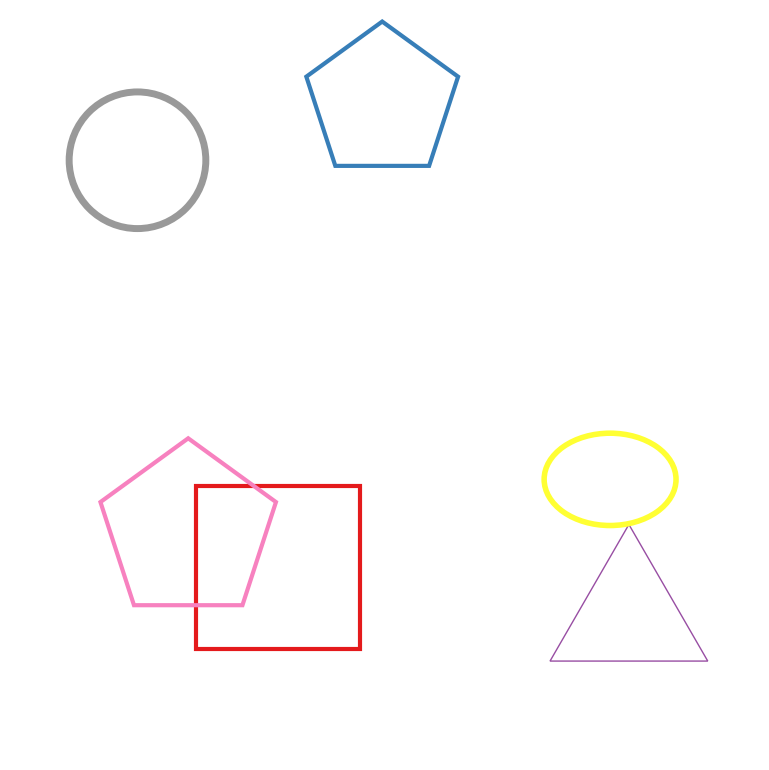[{"shape": "square", "thickness": 1.5, "radius": 0.53, "center": [0.361, 0.263]}, {"shape": "pentagon", "thickness": 1.5, "radius": 0.52, "center": [0.496, 0.868]}, {"shape": "triangle", "thickness": 0.5, "radius": 0.59, "center": [0.817, 0.201]}, {"shape": "oval", "thickness": 2, "radius": 0.43, "center": [0.792, 0.377]}, {"shape": "pentagon", "thickness": 1.5, "radius": 0.6, "center": [0.244, 0.311]}, {"shape": "circle", "thickness": 2.5, "radius": 0.44, "center": [0.179, 0.792]}]